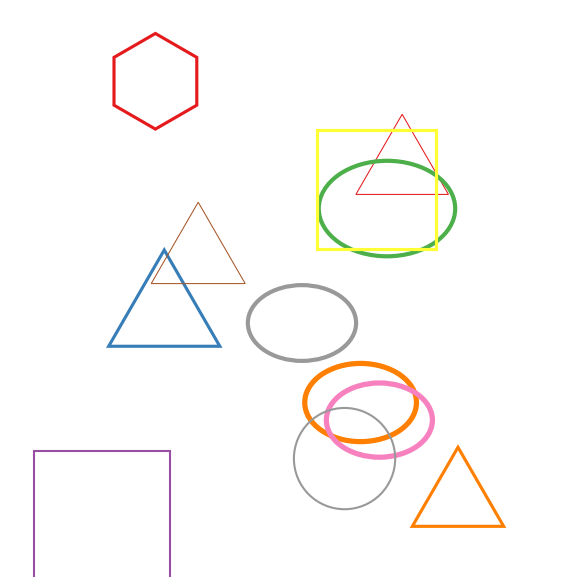[{"shape": "hexagon", "thickness": 1.5, "radius": 0.41, "center": [0.269, 0.858]}, {"shape": "triangle", "thickness": 0.5, "radius": 0.46, "center": [0.696, 0.709]}, {"shape": "triangle", "thickness": 1.5, "radius": 0.56, "center": [0.284, 0.455]}, {"shape": "oval", "thickness": 2, "radius": 0.59, "center": [0.67, 0.638]}, {"shape": "square", "thickness": 1, "radius": 0.59, "center": [0.177, 0.1]}, {"shape": "oval", "thickness": 2.5, "radius": 0.48, "center": [0.624, 0.302]}, {"shape": "triangle", "thickness": 1.5, "radius": 0.46, "center": [0.793, 0.133]}, {"shape": "square", "thickness": 1.5, "radius": 0.52, "center": [0.652, 0.671]}, {"shape": "triangle", "thickness": 0.5, "radius": 0.47, "center": [0.343, 0.555]}, {"shape": "oval", "thickness": 2.5, "radius": 0.46, "center": [0.657, 0.272]}, {"shape": "oval", "thickness": 2, "radius": 0.47, "center": [0.523, 0.44]}, {"shape": "circle", "thickness": 1, "radius": 0.44, "center": [0.597, 0.205]}]